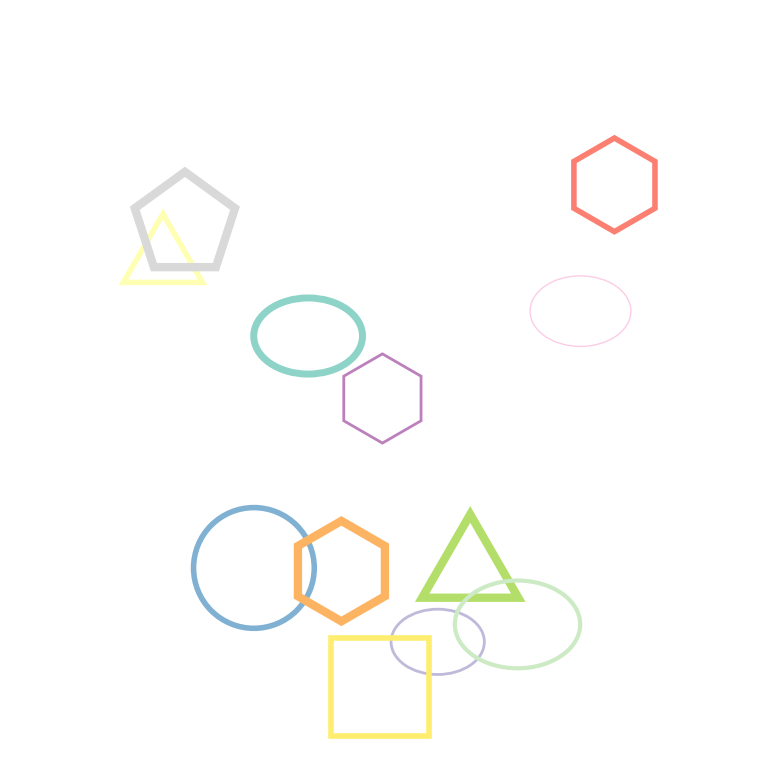[{"shape": "oval", "thickness": 2.5, "radius": 0.35, "center": [0.4, 0.564]}, {"shape": "triangle", "thickness": 2, "radius": 0.3, "center": [0.212, 0.663]}, {"shape": "oval", "thickness": 1, "radius": 0.3, "center": [0.568, 0.166]}, {"shape": "hexagon", "thickness": 2, "radius": 0.3, "center": [0.798, 0.76]}, {"shape": "circle", "thickness": 2, "radius": 0.39, "center": [0.33, 0.262]}, {"shape": "hexagon", "thickness": 3, "radius": 0.33, "center": [0.443, 0.258]}, {"shape": "triangle", "thickness": 3, "radius": 0.36, "center": [0.611, 0.26]}, {"shape": "oval", "thickness": 0.5, "radius": 0.33, "center": [0.754, 0.596]}, {"shape": "pentagon", "thickness": 3, "radius": 0.34, "center": [0.24, 0.708]}, {"shape": "hexagon", "thickness": 1, "radius": 0.29, "center": [0.497, 0.483]}, {"shape": "oval", "thickness": 1.5, "radius": 0.41, "center": [0.672, 0.189]}, {"shape": "square", "thickness": 2, "radius": 0.32, "center": [0.494, 0.108]}]